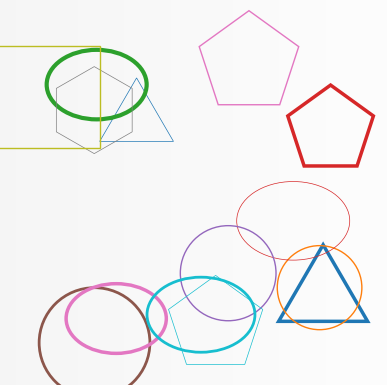[{"shape": "triangle", "thickness": 0.5, "radius": 0.55, "center": [0.352, 0.688]}, {"shape": "triangle", "thickness": 2.5, "radius": 0.66, "center": [0.834, 0.232]}, {"shape": "circle", "thickness": 1, "radius": 0.55, "center": [0.825, 0.253]}, {"shape": "oval", "thickness": 3, "radius": 0.65, "center": [0.249, 0.78]}, {"shape": "pentagon", "thickness": 2.5, "radius": 0.58, "center": [0.853, 0.663]}, {"shape": "oval", "thickness": 0.5, "radius": 0.73, "center": [0.757, 0.426]}, {"shape": "circle", "thickness": 1, "radius": 0.62, "center": [0.589, 0.29]}, {"shape": "circle", "thickness": 2, "radius": 0.71, "center": [0.244, 0.11]}, {"shape": "oval", "thickness": 2.5, "radius": 0.65, "center": [0.3, 0.173]}, {"shape": "pentagon", "thickness": 1, "radius": 0.68, "center": [0.642, 0.837]}, {"shape": "hexagon", "thickness": 0.5, "radius": 0.56, "center": [0.243, 0.714]}, {"shape": "square", "thickness": 1, "radius": 0.66, "center": [0.125, 0.748]}, {"shape": "oval", "thickness": 2, "radius": 0.7, "center": [0.519, 0.183]}, {"shape": "pentagon", "thickness": 0.5, "radius": 0.64, "center": [0.556, 0.157]}]